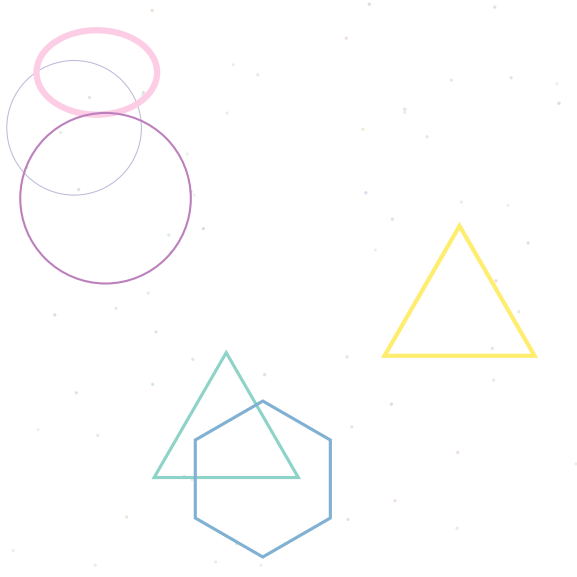[{"shape": "triangle", "thickness": 1.5, "radius": 0.72, "center": [0.392, 0.244]}, {"shape": "circle", "thickness": 0.5, "radius": 0.58, "center": [0.128, 0.778]}, {"shape": "hexagon", "thickness": 1.5, "radius": 0.68, "center": [0.455, 0.17]}, {"shape": "oval", "thickness": 3, "radius": 0.52, "center": [0.168, 0.874]}, {"shape": "circle", "thickness": 1, "radius": 0.74, "center": [0.183, 0.656]}, {"shape": "triangle", "thickness": 2, "radius": 0.75, "center": [0.796, 0.458]}]